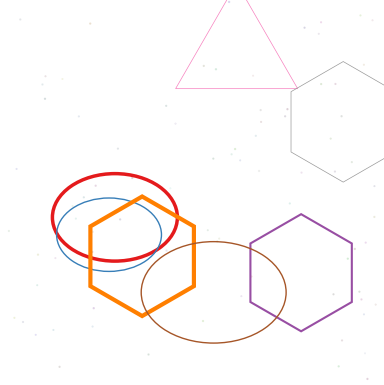[{"shape": "oval", "thickness": 2.5, "radius": 0.81, "center": [0.298, 0.435]}, {"shape": "oval", "thickness": 1, "radius": 0.68, "center": [0.283, 0.39]}, {"shape": "hexagon", "thickness": 1.5, "radius": 0.76, "center": [0.782, 0.292]}, {"shape": "hexagon", "thickness": 3, "radius": 0.78, "center": [0.369, 0.334]}, {"shape": "oval", "thickness": 1, "radius": 0.94, "center": [0.555, 0.241]}, {"shape": "triangle", "thickness": 0.5, "radius": 0.92, "center": [0.615, 0.861]}, {"shape": "hexagon", "thickness": 0.5, "radius": 0.78, "center": [0.891, 0.684]}]